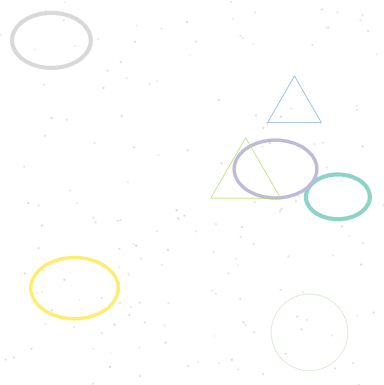[{"shape": "oval", "thickness": 3, "radius": 0.42, "center": [0.878, 0.489]}, {"shape": "oval", "thickness": 2.5, "radius": 0.54, "center": [0.716, 0.561]}, {"shape": "triangle", "thickness": 0.5, "radius": 0.4, "center": [0.765, 0.722]}, {"shape": "triangle", "thickness": 0.5, "radius": 0.52, "center": [0.638, 0.538]}, {"shape": "oval", "thickness": 3, "radius": 0.51, "center": [0.134, 0.895]}, {"shape": "circle", "thickness": 0.5, "radius": 0.5, "center": [0.804, 0.137]}, {"shape": "oval", "thickness": 2.5, "radius": 0.57, "center": [0.194, 0.252]}]